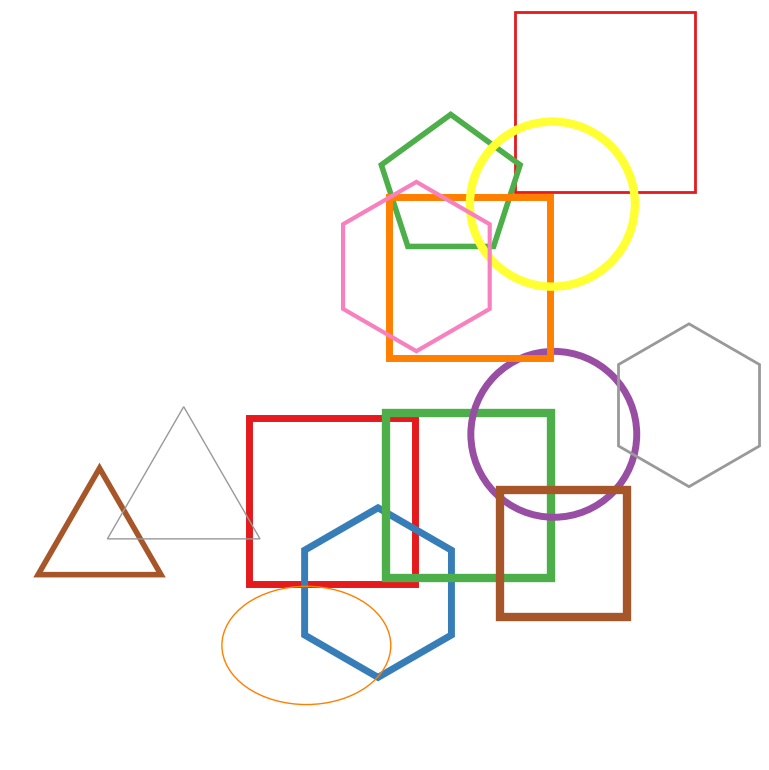[{"shape": "square", "thickness": 1, "radius": 0.59, "center": [0.786, 0.867]}, {"shape": "square", "thickness": 2.5, "radius": 0.54, "center": [0.432, 0.349]}, {"shape": "hexagon", "thickness": 2.5, "radius": 0.55, "center": [0.491, 0.23]}, {"shape": "pentagon", "thickness": 2, "radius": 0.47, "center": [0.585, 0.757]}, {"shape": "square", "thickness": 3, "radius": 0.54, "center": [0.608, 0.357]}, {"shape": "circle", "thickness": 2.5, "radius": 0.54, "center": [0.719, 0.436]}, {"shape": "oval", "thickness": 0.5, "radius": 0.55, "center": [0.398, 0.162]}, {"shape": "square", "thickness": 2.5, "radius": 0.52, "center": [0.609, 0.64]}, {"shape": "circle", "thickness": 3, "radius": 0.54, "center": [0.717, 0.735]}, {"shape": "triangle", "thickness": 2, "radius": 0.46, "center": [0.129, 0.3]}, {"shape": "square", "thickness": 3, "radius": 0.41, "center": [0.732, 0.281]}, {"shape": "hexagon", "thickness": 1.5, "radius": 0.55, "center": [0.541, 0.654]}, {"shape": "triangle", "thickness": 0.5, "radius": 0.57, "center": [0.239, 0.357]}, {"shape": "hexagon", "thickness": 1, "radius": 0.53, "center": [0.895, 0.474]}]